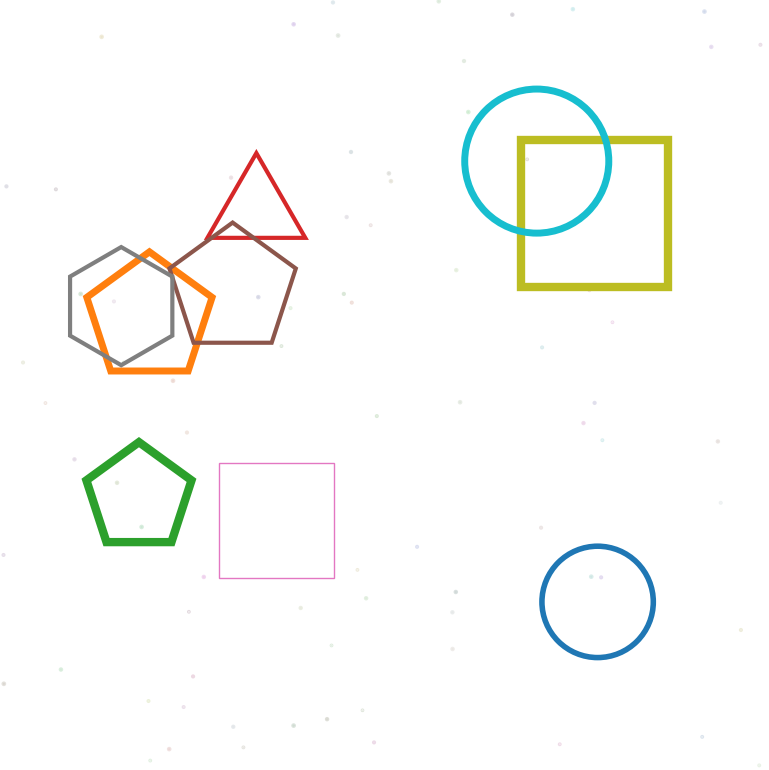[{"shape": "circle", "thickness": 2, "radius": 0.36, "center": [0.776, 0.218]}, {"shape": "pentagon", "thickness": 2.5, "radius": 0.43, "center": [0.194, 0.587]}, {"shape": "pentagon", "thickness": 3, "radius": 0.36, "center": [0.18, 0.354]}, {"shape": "triangle", "thickness": 1.5, "radius": 0.37, "center": [0.333, 0.728]}, {"shape": "pentagon", "thickness": 1.5, "radius": 0.43, "center": [0.302, 0.625]}, {"shape": "square", "thickness": 0.5, "radius": 0.37, "center": [0.359, 0.324]}, {"shape": "hexagon", "thickness": 1.5, "radius": 0.38, "center": [0.157, 0.602]}, {"shape": "square", "thickness": 3, "radius": 0.48, "center": [0.772, 0.723]}, {"shape": "circle", "thickness": 2.5, "radius": 0.47, "center": [0.697, 0.791]}]